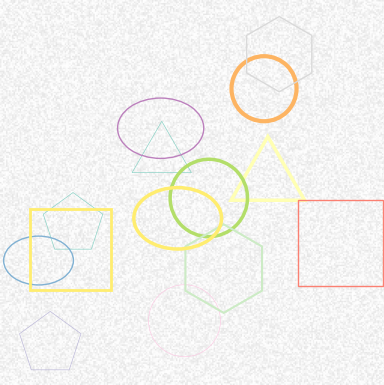[{"shape": "triangle", "thickness": 0.5, "radius": 0.44, "center": [0.42, 0.596]}, {"shape": "pentagon", "thickness": 0.5, "radius": 0.41, "center": [0.19, 0.419]}, {"shape": "triangle", "thickness": 2.5, "radius": 0.55, "center": [0.696, 0.535]}, {"shape": "pentagon", "thickness": 0.5, "radius": 0.42, "center": [0.131, 0.107]}, {"shape": "square", "thickness": 1, "radius": 0.56, "center": [0.884, 0.369]}, {"shape": "oval", "thickness": 1, "radius": 0.45, "center": [0.1, 0.323]}, {"shape": "circle", "thickness": 3, "radius": 0.42, "center": [0.686, 0.77]}, {"shape": "circle", "thickness": 2.5, "radius": 0.5, "center": [0.542, 0.486]}, {"shape": "circle", "thickness": 0.5, "radius": 0.47, "center": [0.479, 0.167]}, {"shape": "hexagon", "thickness": 1, "radius": 0.49, "center": [0.725, 0.859]}, {"shape": "oval", "thickness": 1, "radius": 0.56, "center": [0.417, 0.667]}, {"shape": "hexagon", "thickness": 1.5, "radius": 0.57, "center": [0.581, 0.302]}, {"shape": "oval", "thickness": 2.5, "radius": 0.57, "center": [0.462, 0.433]}, {"shape": "square", "thickness": 2, "radius": 0.52, "center": [0.184, 0.352]}]